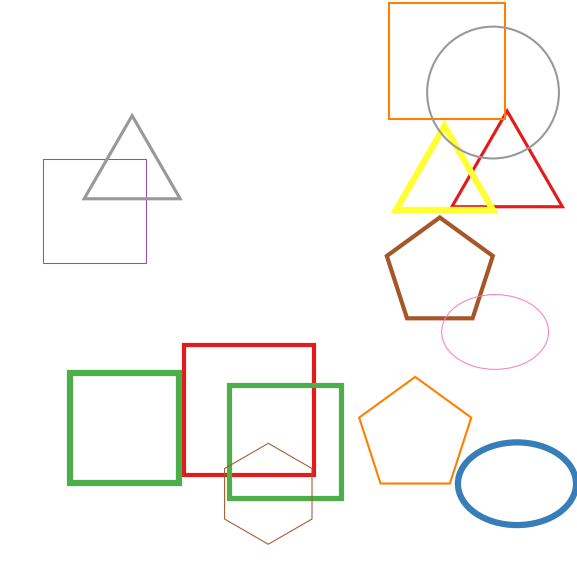[{"shape": "triangle", "thickness": 1.5, "radius": 0.55, "center": [0.878, 0.696]}, {"shape": "square", "thickness": 2, "radius": 0.57, "center": [0.431, 0.289]}, {"shape": "oval", "thickness": 3, "radius": 0.51, "center": [0.895, 0.162]}, {"shape": "square", "thickness": 3, "radius": 0.47, "center": [0.216, 0.258]}, {"shape": "square", "thickness": 2.5, "radius": 0.49, "center": [0.494, 0.235]}, {"shape": "square", "thickness": 0.5, "radius": 0.45, "center": [0.164, 0.634]}, {"shape": "square", "thickness": 1, "radius": 0.5, "center": [0.774, 0.894]}, {"shape": "pentagon", "thickness": 1, "radius": 0.51, "center": [0.719, 0.244]}, {"shape": "triangle", "thickness": 3, "radius": 0.48, "center": [0.77, 0.684]}, {"shape": "pentagon", "thickness": 2, "radius": 0.48, "center": [0.762, 0.526]}, {"shape": "hexagon", "thickness": 0.5, "radius": 0.44, "center": [0.465, 0.144]}, {"shape": "oval", "thickness": 0.5, "radius": 0.46, "center": [0.857, 0.424]}, {"shape": "triangle", "thickness": 1.5, "radius": 0.48, "center": [0.229, 0.703]}, {"shape": "circle", "thickness": 1, "radius": 0.57, "center": [0.854, 0.839]}]